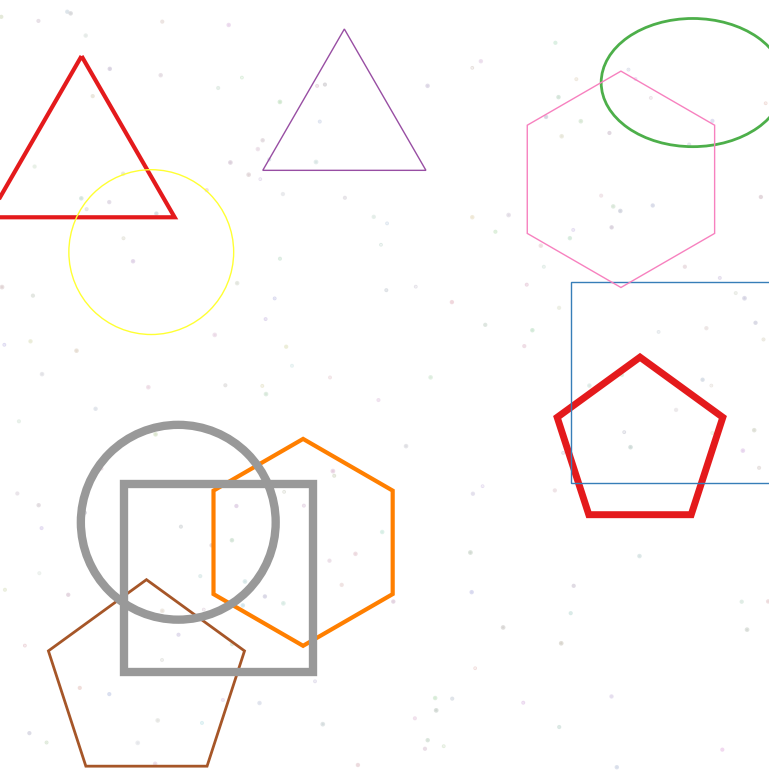[{"shape": "triangle", "thickness": 1.5, "radius": 0.7, "center": [0.106, 0.788]}, {"shape": "pentagon", "thickness": 2.5, "radius": 0.57, "center": [0.831, 0.423]}, {"shape": "square", "thickness": 0.5, "radius": 0.65, "center": [0.872, 0.503]}, {"shape": "oval", "thickness": 1, "radius": 0.59, "center": [0.9, 0.893]}, {"shape": "triangle", "thickness": 0.5, "radius": 0.61, "center": [0.447, 0.84]}, {"shape": "hexagon", "thickness": 1.5, "radius": 0.67, "center": [0.394, 0.296]}, {"shape": "circle", "thickness": 0.5, "radius": 0.54, "center": [0.196, 0.673]}, {"shape": "pentagon", "thickness": 1, "radius": 0.67, "center": [0.19, 0.113]}, {"shape": "hexagon", "thickness": 0.5, "radius": 0.7, "center": [0.806, 0.767]}, {"shape": "square", "thickness": 3, "radius": 0.61, "center": [0.284, 0.249]}, {"shape": "circle", "thickness": 3, "radius": 0.63, "center": [0.232, 0.322]}]